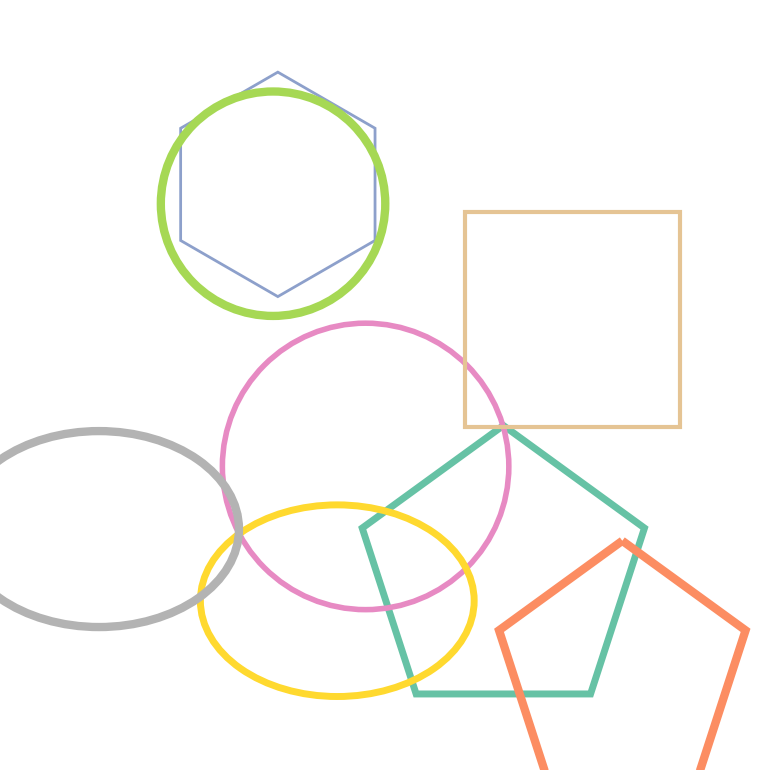[{"shape": "pentagon", "thickness": 2.5, "radius": 0.96, "center": [0.654, 0.255]}, {"shape": "pentagon", "thickness": 3, "radius": 0.84, "center": [0.808, 0.129]}, {"shape": "hexagon", "thickness": 1, "radius": 0.73, "center": [0.361, 0.761]}, {"shape": "circle", "thickness": 2, "radius": 0.93, "center": [0.475, 0.394]}, {"shape": "circle", "thickness": 3, "radius": 0.73, "center": [0.355, 0.735]}, {"shape": "oval", "thickness": 2.5, "radius": 0.89, "center": [0.438, 0.22]}, {"shape": "square", "thickness": 1.5, "radius": 0.7, "center": [0.744, 0.585]}, {"shape": "oval", "thickness": 3, "radius": 0.91, "center": [0.129, 0.313]}]